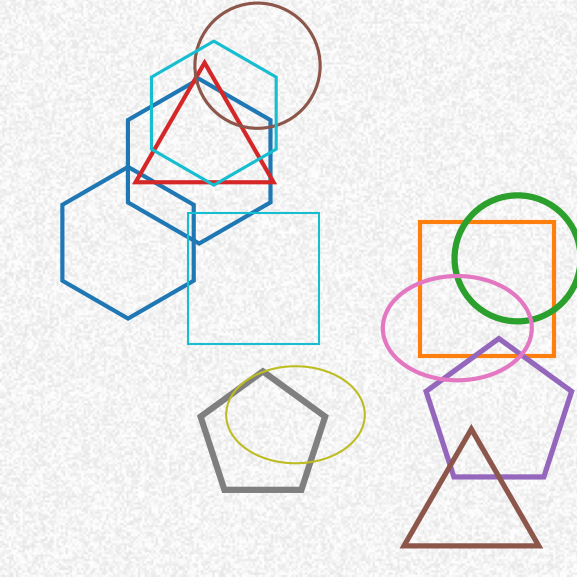[{"shape": "hexagon", "thickness": 2, "radius": 0.71, "center": [0.345, 0.72]}, {"shape": "hexagon", "thickness": 2, "radius": 0.66, "center": [0.222, 0.579]}, {"shape": "square", "thickness": 2, "radius": 0.58, "center": [0.844, 0.499]}, {"shape": "circle", "thickness": 3, "radius": 0.55, "center": [0.896, 0.552]}, {"shape": "triangle", "thickness": 2, "radius": 0.69, "center": [0.354, 0.753]}, {"shape": "pentagon", "thickness": 2.5, "radius": 0.66, "center": [0.864, 0.28]}, {"shape": "circle", "thickness": 1.5, "radius": 0.54, "center": [0.446, 0.885]}, {"shape": "triangle", "thickness": 2.5, "radius": 0.67, "center": [0.816, 0.121]}, {"shape": "oval", "thickness": 2, "radius": 0.64, "center": [0.792, 0.431]}, {"shape": "pentagon", "thickness": 3, "radius": 0.57, "center": [0.455, 0.243]}, {"shape": "oval", "thickness": 1, "radius": 0.6, "center": [0.512, 0.281]}, {"shape": "hexagon", "thickness": 1.5, "radius": 0.62, "center": [0.37, 0.803]}, {"shape": "square", "thickness": 1, "radius": 0.57, "center": [0.439, 0.517]}]